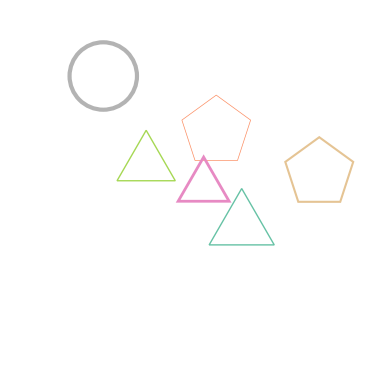[{"shape": "triangle", "thickness": 1, "radius": 0.49, "center": [0.628, 0.413]}, {"shape": "pentagon", "thickness": 0.5, "radius": 0.47, "center": [0.562, 0.659]}, {"shape": "triangle", "thickness": 2, "radius": 0.38, "center": [0.529, 0.516]}, {"shape": "triangle", "thickness": 1, "radius": 0.44, "center": [0.38, 0.574]}, {"shape": "pentagon", "thickness": 1.5, "radius": 0.46, "center": [0.829, 0.551]}, {"shape": "circle", "thickness": 3, "radius": 0.44, "center": [0.268, 0.803]}]